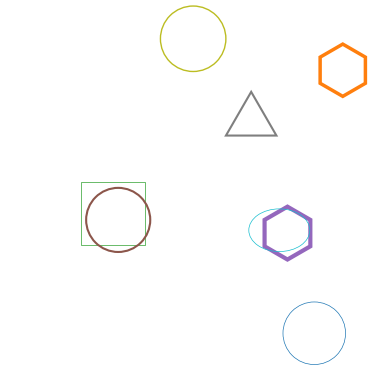[{"shape": "circle", "thickness": 0.5, "radius": 0.41, "center": [0.816, 0.134]}, {"shape": "hexagon", "thickness": 2.5, "radius": 0.34, "center": [0.89, 0.818]}, {"shape": "square", "thickness": 0.5, "radius": 0.41, "center": [0.294, 0.445]}, {"shape": "hexagon", "thickness": 3, "radius": 0.34, "center": [0.747, 0.395]}, {"shape": "circle", "thickness": 1.5, "radius": 0.42, "center": [0.307, 0.429]}, {"shape": "triangle", "thickness": 1.5, "radius": 0.38, "center": [0.652, 0.686]}, {"shape": "circle", "thickness": 1, "radius": 0.42, "center": [0.502, 0.899]}, {"shape": "oval", "thickness": 0.5, "radius": 0.4, "center": [0.725, 0.402]}]